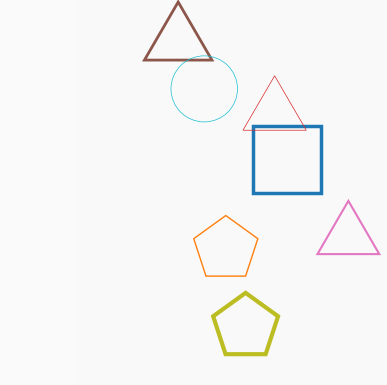[{"shape": "square", "thickness": 2.5, "radius": 0.43, "center": [0.74, 0.587]}, {"shape": "pentagon", "thickness": 1, "radius": 0.43, "center": [0.583, 0.353]}, {"shape": "triangle", "thickness": 0.5, "radius": 0.47, "center": [0.709, 0.709]}, {"shape": "triangle", "thickness": 2, "radius": 0.5, "center": [0.46, 0.894]}, {"shape": "triangle", "thickness": 1.5, "radius": 0.46, "center": [0.899, 0.386]}, {"shape": "pentagon", "thickness": 3, "radius": 0.44, "center": [0.634, 0.151]}, {"shape": "circle", "thickness": 0.5, "radius": 0.43, "center": [0.527, 0.769]}]